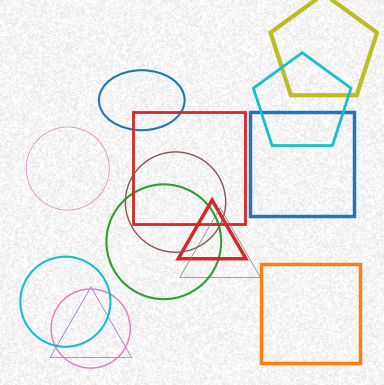[{"shape": "square", "thickness": 2.5, "radius": 0.68, "center": [0.783, 0.574]}, {"shape": "oval", "thickness": 1.5, "radius": 0.56, "center": [0.368, 0.74]}, {"shape": "square", "thickness": 2.5, "radius": 0.65, "center": [0.806, 0.185]}, {"shape": "circle", "thickness": 1.5, "radius": 0.75, "center": [0.425, 0.372]}, {"shape": "triangle", "thickness": 2.5, "radius": 0.51, "center": [0.551, 0.379]}, {"shape": "square", "thickness": 2, "radius": 0.73, "center": [0.491, 0.563]}, {"shape": "triangle", "thickness": 0.5, "radius": 0.61, "center": [0.236, 0.132]}, {"shape": "circle", "thickness": 1, "radius": 0.65, "center": [0.456, 0.475]}, {"shape": "circle", "thickness": 0.5, "radius": 0.54, "center": [0.176, 0.562]}, {"shape": "circle", "thickness": 1, "radius": 0.51, "center": [0.236, 0.147]}, {"shape": "triangle", "thickness": 0.5, "radius": 0.6, "center": [0.572, 0.34]}, {"shape": "pentagon", "thickness": 3, "radius": 0.73, "center": [0.841, 0.87]}, {"shape": "pentagon", "thickness": 2, "radius": 0.67, "center": [0.785, 0.73]}, {"shape": "circle", "thickness": 1.5, "radius": 0.58, "center": [0.17, 0.216]}]